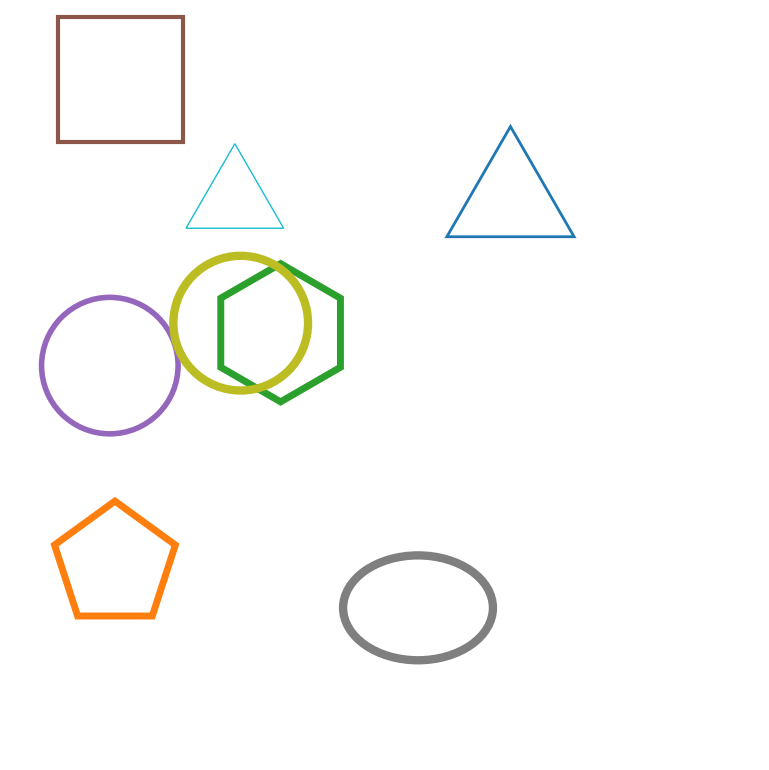[{"shape": "triangle", "thickness": 1, "radius": 0.48, "center": [0.663, 0.74]}, {"shape": "pentagon", "thickness": 2.5, "radius": 0.41, "center": [0.149, 0.267]}, {"shape": "hexagon", "thickness": 2.5, "radius": 0.45, "center": [0.364, 0.568]}, {"shape": "circle", "thickness": 2, "radius": 0.44, "center": [0.143, 0.525]}, {"shape": "square", "thickness": 1.5, "radius": 0.41, "center": [0.156, 0.897]}, {"shape": "oval", "thickness": 3, "radius": 0.49, "center": [0.543, 0.211]}, {"shape": "circle", "thickness": 3, "radius": 0.44, "center": [0.313, 0.58]}, {"shape": "triangle", "thickness": 0.5, "radius": 0.37, "center": [0.305, 0.74]}]